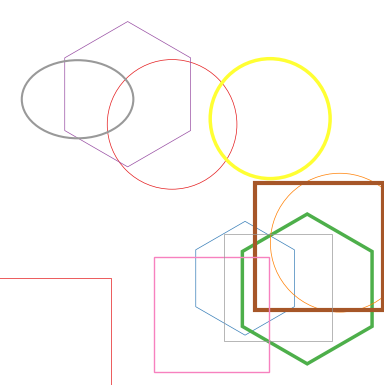[{"shape": "square", "thickness": 0.5, "radius": 0.83, "center": [0.123, 0.114]}, {"shape": "circle", "thickness": 0.5, "radius": 0.84, "center": [0.447, 0.677]}, {"shape": "hexagon", "thickness": 0.5, "radius": 0.74, "center": [0.637, 0.277]}, {"shape": "hexagon", "thickness": 2.5, "radius": 0.97, "center": [0.798, 0.25]}, {"shape": "hexagon", "thickness": 0.5, "radius": 0.94, "center": [0.332, 0.755]}, {"shape": "circle", "thickness": 0.5, "radius": 0.9, "center": [0.883, 0.37]}, {"shape": "circle", "thickness": 2.5, "radius": 0.78, "center": [0.702, 0.692]}, {"shape": "square", "thickness": 3, "radius": 0.83, "center": [0.828, 0.36]}, {"shape": "square", "thickness": 1, "radius": 0.75, "center": [0.55, 0.182]}, {"shape": "oval", "thickness": 1.5, "radius": 0.72, "center": [0.201, 0.742]}, {"shape": "square", "thickness": 0.5, "radius": 0.7, "center": [0.722, 0.253]}]